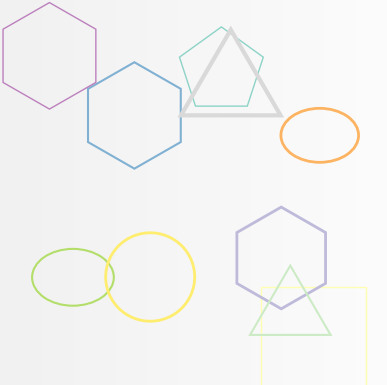[{"shape": "pentagon", "thickness": 1, "radius": 0.57, "center": [0.571, 0.816]}, {"shape": "square", "thickness": 1, "radius": 0.68, "center": [0.809, 0.118]}, {"shape": "hexagon", "thickness": 2, "radius": 0.66, "center": [0.726, 0.33]}, {"shape": "hexagon", "thickness": 1.5, "radius": 0.69, "center": [0.347, 0.7]}, {"shape": "oval", "thickness": 2, "radius": 0.5, "center": [0.825, 0.649]}, {"shape": "oval", "thickness": 1.5, "radius": 0.53, "center": [0.188, 0.28]}, {"shape": "triangle", "thickness": 3, "radius": 0.74, "center": [0.596, 0.775]}, {"shape": "hexagon", "thickness": 1, "radius": 0.69, "center": [0.128, 0.855]}, {"shape": "triangle", "thickness": 1.5, "radius": 0.6, "center": [0.749, 0.19]}, {"shape": "circle", "thickness": 2, "radius": 0.57, "center": [0.388, 0.281]}]